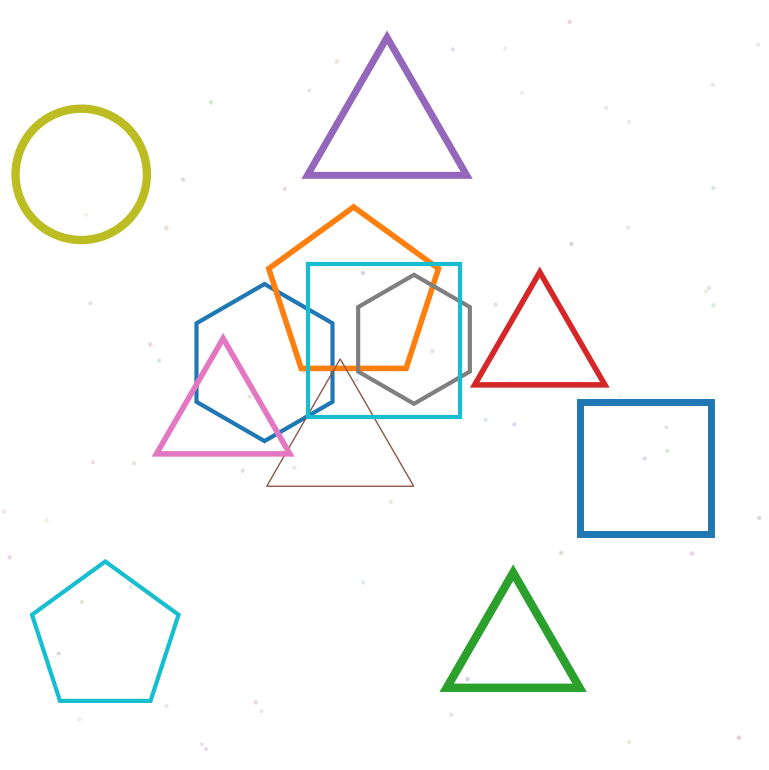[{"shape": "square", "thickness": 2.5, "radius": 0.43, "center": [0.838, 0.392]}, {"shape": "hexagon", "thickness": 1.5, "radius": 0.51, "center": [0.344, 0.529]}, {"shape": "pentagon", "thickness": 2, "radius": 0.58, "center": [0.459, 0.615]}, {"shape": "triangle", "thickness": 3, "radius": 0.5, "center": [0.666, 0.157]}, {"shape": "triangle", "thickness": 2, "radius": 0.49, "center": [0.701, 0.549]}, {"shape": "triangle", "thickness": 2.5, "radius": 0.6, "center": [0.503, 0.832]}, {"shape": "triangle", "thickness": 0.5, "radius": 0.55, "center": [0.442, 0.424]}, {"shape": "triangle", "thickness": 2, "radius": 0.5, "center": [0.29, 0.461]}, {"shape": "hexagon", "thickness": 1.5, "radius": 0.42, "center": [0.538, 0.559]}, {"shape": "circle", "thickness": 3, "radius": 0.43, "center": [0.105, 0.774]}, {"shape": "square", "thickness": 1.5, "radius": 0.5, "center": [0.499, 0.558]}, {"shape": "pentagon", "thickness": 1.5, "radius": 0.5, "center": [0.137, 0.171]}]